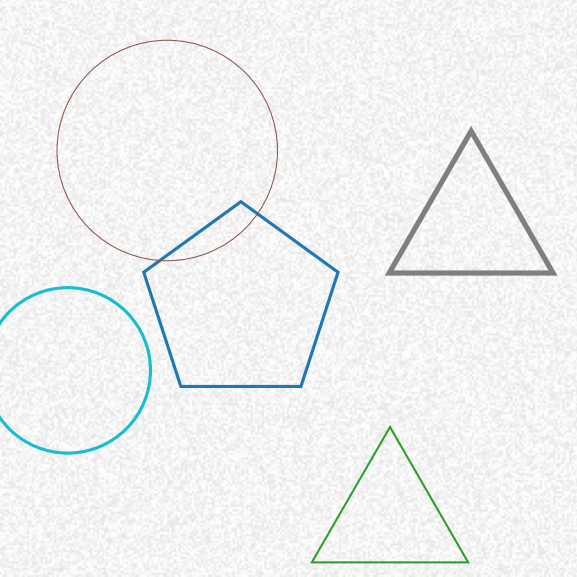[{"shape": "pentagon", "thickness": 1.5, "radius": 0.88, "center": [0.417, 0.473]}, {"shape": "triangle", "thickness": 1, "radius": 0.78, "center": [0.675, 0.103]}, {"shape": "circle", "thickness": 0.5, "radius": 0.95, "center": [0.29, 0.739]}, {"shape": "triangle", "thickness": 2.5, "radius": 0.82, "center": [0.816, 0.608]}, {"shape": "circle", "thickness": 1.5, "radius": 0.72, "center": [0.117, 0.358]}]